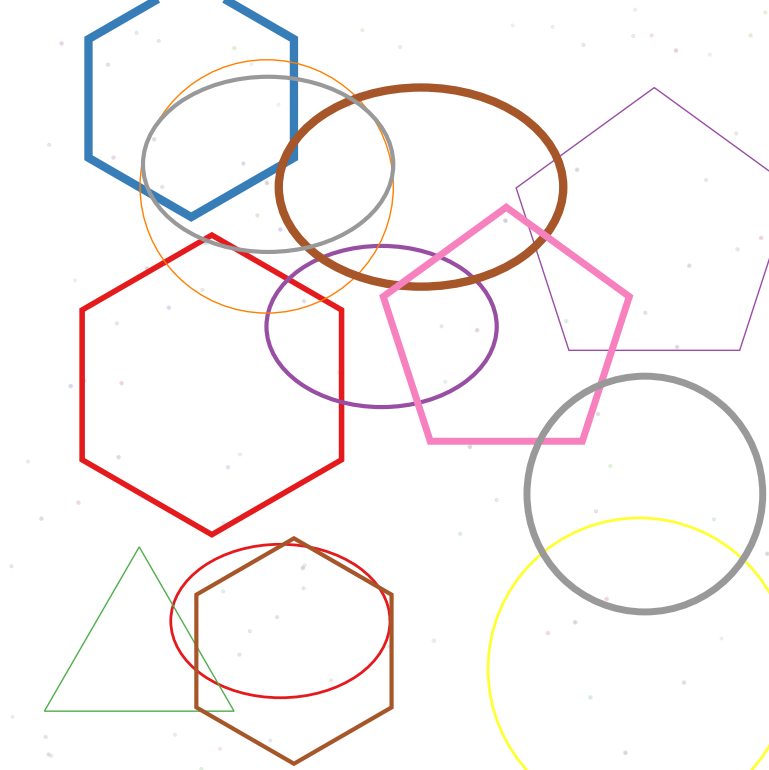[{"shape": "hexagon", "thickness": 2, "radius": 0.97, "center": [0.275, 0.5]}, {"shape": "oval", "thickness": 1, "radius": 0.71, "center": [0.364, 0.193]}, {"shape": "hexagon", "thickness": 3, "radius": 0.77, "center": [0.248, 0.872]}, {"shape": "triangle", "thickness": 0.5, "radius": 0.71, "center": [0.181, 0.148]}, {"shape": "oval", "thickness": 1.5, "radius": 0.75, "center": [0.496, 0.576]}, {"shape": "pentagon", "thickness": 0.5, "radius": 0.94, "center": [0.85, 0.698]}, {"shape": "circle", "thickness": 0.5, "radius": 0.82, "center": [0.346, 0.758]}, {"shape": "circle", "thickness": 1, "radius": 0.98, "center": [0.83, 0.131]}, {"shape": "oval", "thickness": 3, "radius": 0.92, "center": [0.547, 0.757]}, {"shape": "hexagon", "thickness": 1.5, "radius": 0.73, "center": [0.382, 0.154]}, {"shape": "pentagon", "thickness": 2.5, "radius": 0.84, "center": [0.658, 0.563]}, {"shape": "oval", "thickness": 1.5, "radius": 0.81, "center": [0.348, 0.787]}, {"shape": "circle", "thickness": 2.5, "radius": 0.77, "center": [0.837, 0.358]}]